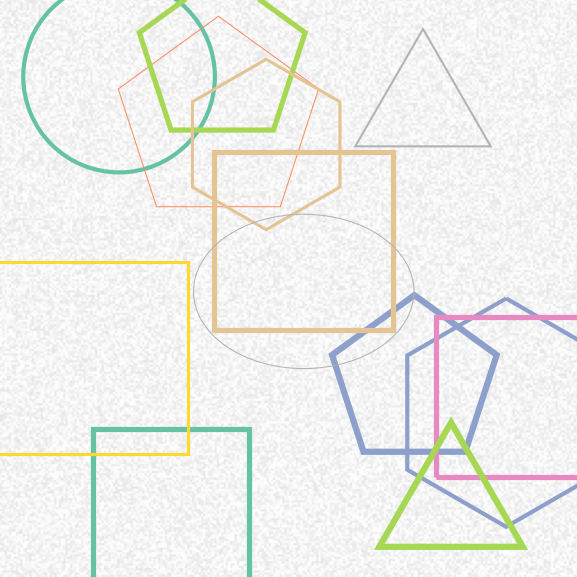[{"shape": "square", "thickness": 2.5, "radius": 0.67, "center": [0.296, 0.121]}, {"shape": "circle", "thickness": 2, "radius": 0.83, "center": [0.206, 0.867]}, {"shape": "pentagon", "thickness": 0.5, "radius": 0.91, "center": [0.378, 0.789]}, {"shape": "hexagon", "thickness": 2, "radius": 0.99, "center": [0.876, 0.285]}, {"shape": "pentagon", "thickness": 3, "radius": 0.75, "center": [0.718, 0.338]}, {"shape": "square", "thickness": 2.5, "radius": 0.69, "center": [0.893, 0.312]}, {"shape": "pentagon", "thickness": 2.5, "radius": 0.75, "center": [0.385, 0.896]}, {"shape": "triangle", "thickness": 3, "radius": 0.72, "center": [0.781, 0.124]}, {"shape": "square", "thickness": 1.5, "radius": 0.83, "center": [0.159, 0.379]}, {"shape": "hexagon", "thickness": 1.5, "radius": 0.74, "center": [0.461, 0.749]}, {"shape": "square", "thickness": 2.5, "radius": 0.77, "center": [0.525, 0.581]}, {"shape": "triangle", "thickness": 1, "radius": 0.68, "center": [0.732, 0.813]}, {"shape": "oval", "thickness": 0.5, "radius": 0.95, "center": [0.526, 0.494]}]